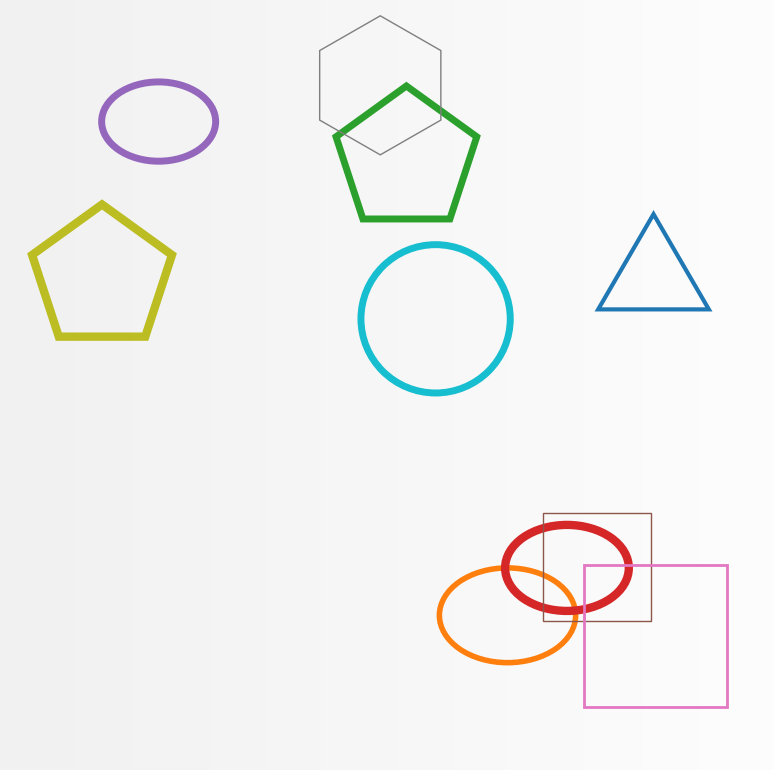[{"shape": "triangle", "thickness": 1.5, "radius": 0.41, "center": [0.843, 0.639]}, {"shape": "oval", "thickness": 2, "radius": 0.44, "center": [0.655, 0.201]}, {"shape": "pentagon", "thickness": 2.5, "radius": 0.48, "center": [0.524, 0.793]}, {"shape": "oval", "thickness": 3, "radius": 0.4, "center": [0.732, 0.262]}, {"shape": "oval", "thickness": 2.5, "radius": 0.37, "center": [0.205, 0.842]}, {"shape": "square", "thickness": 0.5, "radius": 0.35, "center": [0.771, 0.263]}, {"shape": "square", "thickness": 1, "radius": 0.46, "center": [0.846, 0.174]}, {"shape": "hexagon", "thickness": 0.5, "radius": 0.45, "center": [0.491, 0.889]}, {"shape": "pentagon", "thickness": 3, "radius": 0.47, "center": [0.132, 0.64]}, {"shape": "circle", "thickness": 2.5, "radius": 0.48, "center": [0.562, 0.586]}]